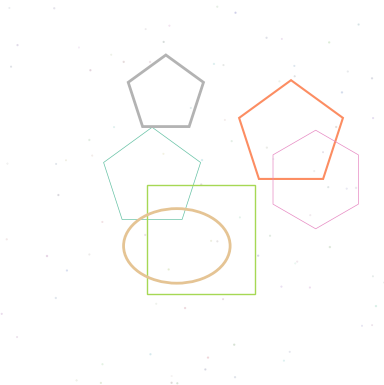[{"shape": "pentagon", "thickness": 0.5, "radius": 0.66, "center": [0.395, 0.537]}, {"shape": "pentagon", "thickness": 1.5, "radius": 0.71, "center": [0.756, 0.65]}, {"shape": "hexagon", "thickness": 0.5, "radius": 0.64, "center": [0.82, 0.534]}, {"shape": "square", "thickness": 1, "radius": 0.7, "center": [0.523, 0.378]}, {"shape": "oval", "thickness": 2, "radius": 0.69, "center": [0.459, 0.361]}, {"shape": "pentagon", "thickness": 2, "radius": 0.51, "center": [0.431, 0.754]}]